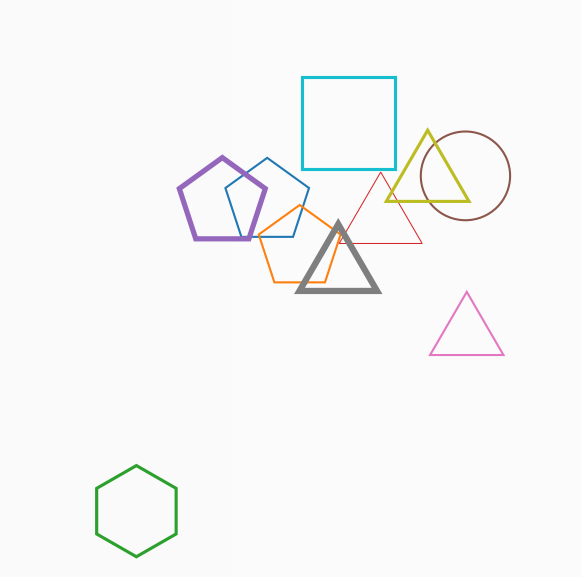[{"shape": "pentagon", "thickness": 1, "radius": 0.38, "center": [0.46, 0.65]}, {"shape": "pentagon", "thickness": 1, "radius": 0.37, "center": [0.516, 0.57]}, {"shape": "hexagon", "thickness": 1.5, "radius": 0.39, "center": [0.235, 0.114]}, {"shape": "triangle", "thickness": 0.5, "radius": 0.41, "center": [0.655, 0.619]}, {"shape": "pentagon", "thickness": 2.5, "radius": 0.39, "center": [0.382, 0.648]}, {"shape": "circle", "thickness": 1, "radius": 0.38, "center": [0.801, 0.695]}, {"shape": "triangle", "thickness": 1, "radius": 0.36, "center": [0.803, 0.421]}, {"shape": "triangle", "thickness": 3, "radius": 0.39, "center": [0.582, 0.534]}, {"shape": "triangle", "thickness": 1.5, "radius": 0.41, "center": [0.736, 0.691]}, {"shape": "square", "thickness": 1.5, "radius": 0.4, "center": [0.599, 0.786]}]